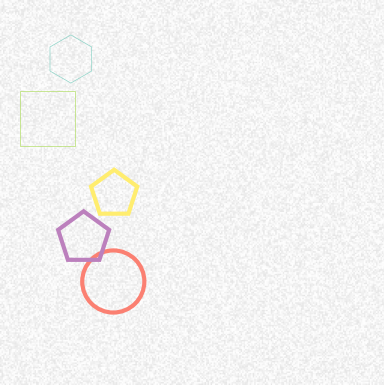[{"shape": "hexagon", "thickness": 0.5, "radius": 0.31, "center": [0.184, 0.847]}, {"shape": "circle", "thickness": 3, "radius": 0.4, "center": [0.294, 0.269]}, {"shape": "square", "thickness": 0.5, "radius": 0.36, "center": [0.123, 0.692]}, {"shape": "pentagon", "thickness": 3, "radius": 0.35, "center": [0.217, 0.381]}, {"shape": "pentagon", "thickness": 3, "radius": 0.32, "center": [0.296, 0.496]}]